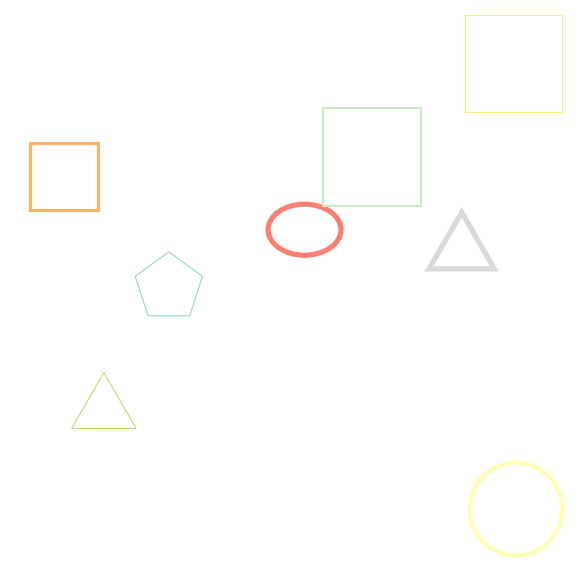[{"shape": "pentagon", "thickness": 0.5, "radius": 0.31, "center": [0.292, 0.502]}, {"shape": "circle", "thickness": 2, "radius": 0.4, "center": [0.893, 0.118]}, {"shape": "oval", "thickness": 2.5, "radius": 0.32, "center": [0.527, 0.601]}, {"shape": "square", "thickness": 1.5, "radius": 0.29, "center": [0.111, 0.694]}, {"shape": "triangle", "thickness": 0.5, "radius": 0.32, "center": [0.18, 0.289]}, {"shape": "triangle", "thickness": 2.5, "radius": 0.33, "center": [0.799, 0.566]}, {"shape": "square", "thickness": 1, "radius": 0.43, "center": [0.645, 0.728]}, {"shape": "square", "thickness": 0.5, "radius": 0.42, "center": [0.889, 0.889]}]